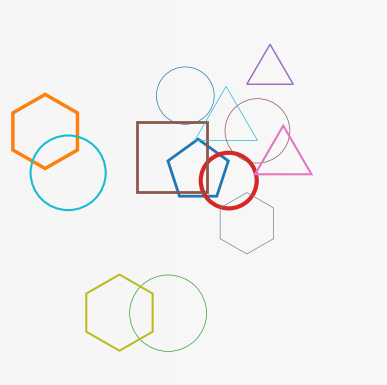[{"shape": "circle", "thickness": 0.5, "radius": 0.37, "center": [0.478, 0.752]}, {"shape": "pentagon", "thickness": 2, "radius": 0.41, "center": [0.511, 0.557]}, {"shape": "hexagon", "thickness": 2.5, "radius": 0.48, "center": [0.117, 0.659]}, {"shape": "circle", "thickness": 0.5, "radius": 0.5, "center": [0.434, 0.187]}, {"shape": "circle", "thickness": 3, "radius": 0.36, "center": [0.59, 0.531]}, {"shape": "triangle", "thickness": 1, "radius": 0.35, "center": [0.697, 0.816]}, {"shape": "square", "thickness": 2, "radius": 0.45, "center": [0.444, 0.592]}, {"shape": "circle", "thickness": 0.5, "radius": 0.42, "center": [0.664, 0.66]}, {"shape": "triangle", "thickness": 1.5, "radius": 0.42, "center": [0.731, 0.589]}, {"shape": "hexagon", "thickness": 0.5, "radius": 0.4, "center": [0.637, 0.42]}, {"shape": "hexagon", "thickness": 1.5, "radius": 0.49, "center": [0.308, 0.188]}, {"shape": "triangle", "thickness": 0.5, "radius": 0.47, "center": [0.583, 0.682]}, {"shape": "circle", "thickness": 1.5, "radius": 0.48, "center": [0.176, 0.551]}]